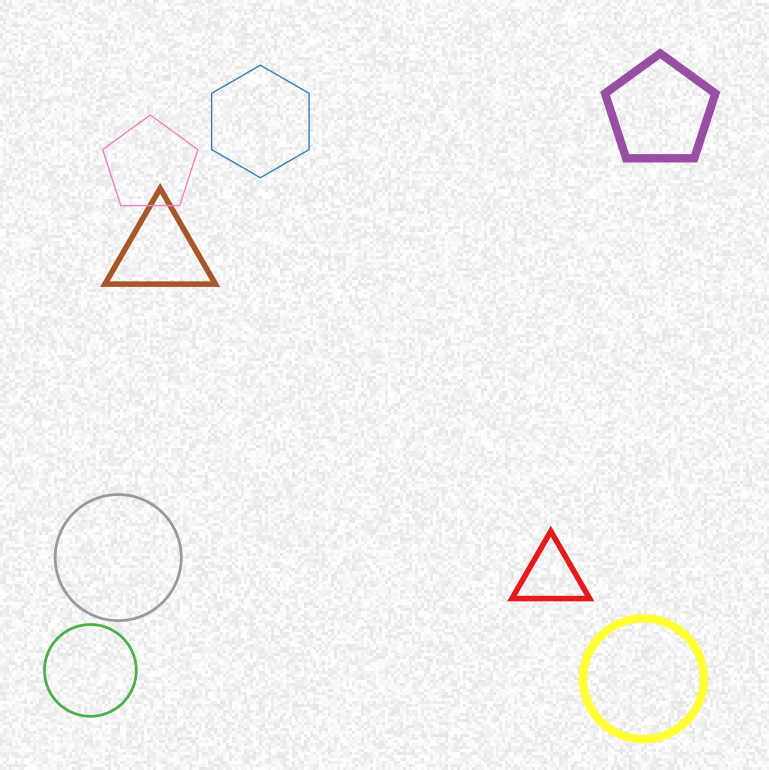[{"shape": "triangle", "thickness": 2, "radius": 0.29, "center": [0.715, 0.252]}, {"shape": "hexagon", "thickness": 0.5, "radius": 0.37, "center": [0.338, 0.842]}, {"shape": "circle", "thickness": 1, "radius": 0.3, "center": [0.117, 0.129]}, {"shape": "pentagon", "thickness": 3, "radius": 0.38, "center": [0.857, 0.855]}, {"shape": "circle", "thickness": 3, "radius": 0.39, "center": [0.836, 0.118]}, {"shape": "triangle", "thickness": 2, "radius": 0.41, "center": [0.208, 0.672]}, {"shape": "pentagon", "thickness": 0.5, "radius": 0.33, "center": [0.195, 0.786]}, {"shape": "circle", "thickness": 1, "radius": 0.41, "center": [0.154, 0.276]}]